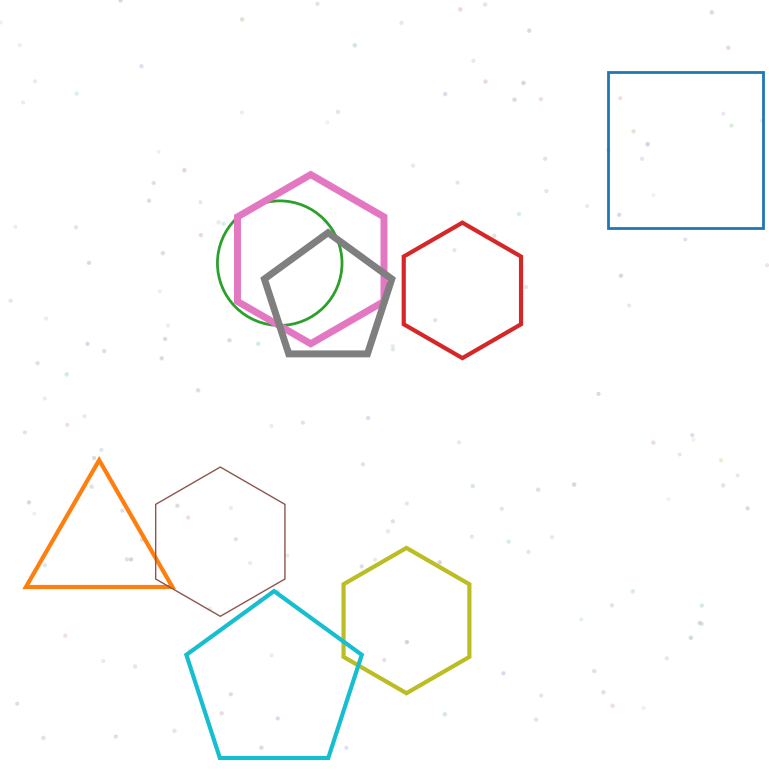[{"shape": "square", "thickness": 1, "radius": 0.51, "center": [0.89, 0.805]}, {"shape": "triangle", "thickness": 1.5, "radius": 0.55, "center": [0.129, 0.293]}, {"shape": "circle", "thickness": 1, "radius": 0.4, "center": [0.363, 0.658]}, {"shape": "hexagon", "thickness": 1.5, "radius": 0.44, "center": [0.601, 0.623]}, {"shape": "hexagon", "thickness": 0.5, "radius": 0.48, "center": [0.286, 0.297]}, {"shape": "hexagon", "thickness": 2.5, "radius": 0.55, "center": [0.404, 0.663]}, {"shape": "pentagon", "thickness": 2.5, "radius": 0.43, "center": [0.426, 0.611]}, {"shape": "hexagon", "thickness": 1.5, "radius": 0.47, "center": [0.528, 0.194]}, {"shape": "pentagon", "thickness": 1.5, "radius": 0.6, "center": [0.356, 0.113]}]